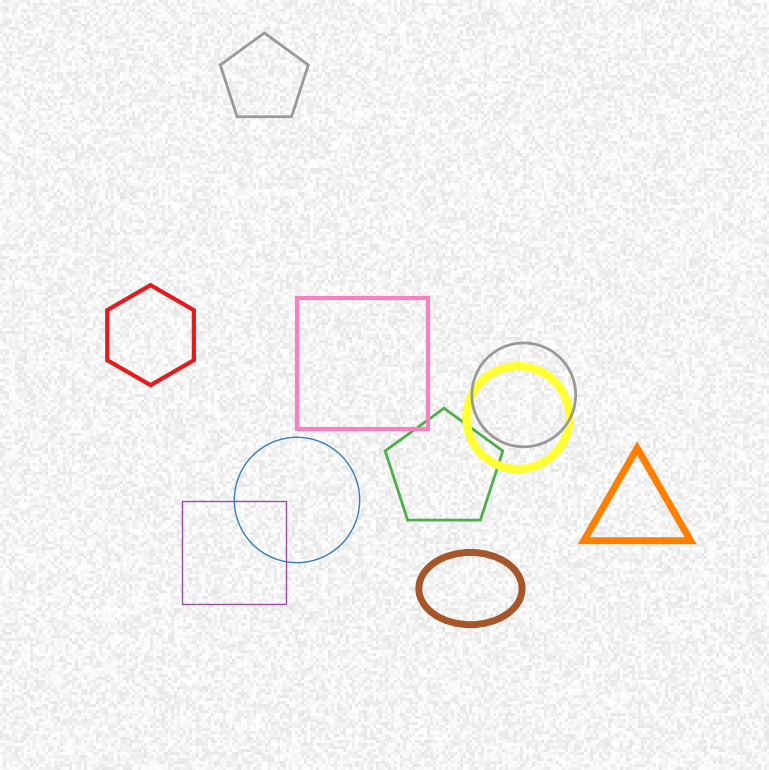[{"shape": "hexagon", "thickness": 1.5, "radius": 0.32, "center": [0.196, 0.565]}, {"shape": "circle", "thickness": 0.5, "radius": 0.41, "center": [0.386, 0.351]}, {"shape": "pentagon", "thickness": 1, "radius": 0.4, "center": [0.577, 0.39]}, {"shape": "square", "thickness": 0.5, "radius": 0.34, "center": [0.304, 0.282]}, {"shape": "triangle", "thickness": 2.5, "radius": 0.4, "center": [0.828, 0.338]}, {"shape": "circle", "thickness": 3, "radius": 0.33, "center": [0.673, 0.458]}, {"shape": "oval", "thickness": 2.5, "radius": 0.34, "center": [0.611, 0.236]}, {"shape": "square", "thickness": 1.5, "radius": 0.43, "center": [0.471, 0.528]}, {"shape": "circle", "thickness": 1, "radius": 0.34, "center": [0.68, 0.487]}, {"shape": "pentagon", "thickness": 1, "radius": 0.3, "center": [0.343, 0.897]}]